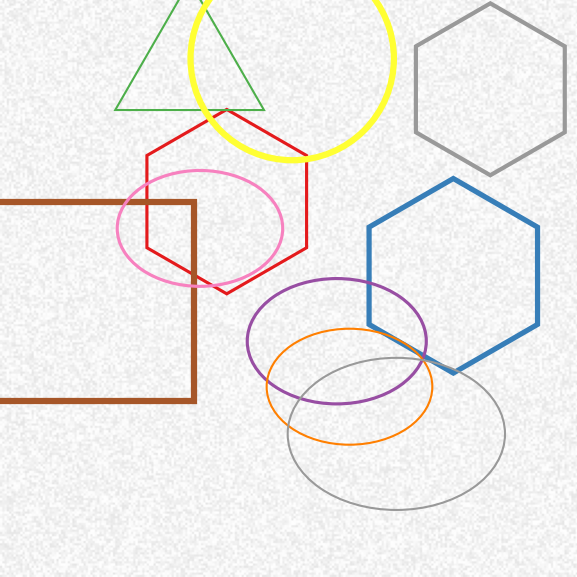[{"shape": "hexagon", "thickness": 1.5, "radius": 0.8, "center": [0.393, 0.65]}, {"shape": "hexagon", "thickness": 2.5, "radius": 0.84, "center": [0.785, 0.522]}, {"shape": "triangle", "thickness": 1, "radius": 0.74, "center": [0.328, 0.883]}, {"shape": "oval", "thickness": 1.5, "radius": 0.78, "center": [0.583, 0.408]}, {"shape": "oval", "thickness": 1, "radius": 0.72, "center": [0.605, 0.33]}, {"shape": "circle", "thickness": 3, "radius": 0.88, "center": [0.506, 0.898]}, {"shape": "square", "thickness": 3, "radius": 0.86, "center": [0.164, 0.477]}, {"shape": "oval", "thickness": 1.5, "radius": 0.72, "center": [0.346, 0.604]}, {"shape": "oval", "thickness": 1, "radius": 0.94, "center": [0.686, 0.248]}, {"shape": "hexagon", "thickness": 2, "radius": 0.74, "center": [0.849, 0.845]}]